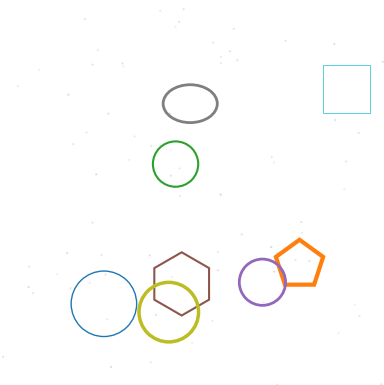[{"shape": "circle", "thickness": 1, "radius": 0.43, "center": [0.27, 0.211]}, {"shape": "pentagon", "thickness": 3, "radius": 0.32, "center": [0.778, 0.313]}, {"shape": "circle", "thickness": 1.5, "radius": 0.29, "center": [0.456, 0.574]}, {"shape": "circle", "thickness": 2, "radius": 0.3, "center": [0.682, 0.267]}, {"shape": "hexagon", "thickness": 1.5, "radius": 0.41, "center": [0.472, 0.263]}, {"shape": "oval", "thickness": 2, "radius": 0.35, "center": [0.494, 0.731]}, {"shape": "circle", "thickness": 2.5, "radius": 0.39, "center": [0.438, 0.189]}, {"shape": "square", "thickness": 0.5, "radius": 0.31, "center": [0.9, 0.769]}]